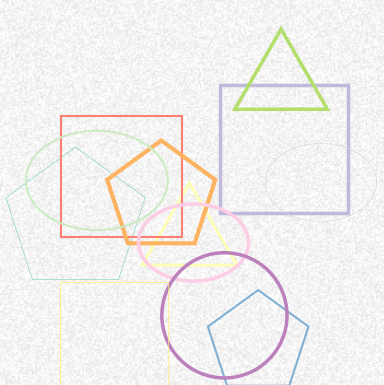[{"shape": "pentagon", "thickness": 0.5, "radius": 0.95, "center": [0.196, 0.428]}, {"shape": "triangle", "thickness": 2, "radius": 0.71, "center": [0.492, 0.382]}, {"shape": "square", "thickness": 2.5, "radius": 0.83, "center": [0.738, 0.612]}, {"shape": "square", "thickness": 1.5, "radius": 0.78, "center": [0.316, 0.542]}, {"shape": "pentagon", "thickness": 1.5, "radius": 0.69, "center": [0.671, 0.109]}, {"shape": "pentagon", "thickness": 3, "radius": 0.74, "center": [0.419, 0.488]}, {"shape": "triangle", "thickness": 2.5, "radius": 0.69, "center": [0.73, 0.786]}, {"shape": "oval", "thickness": 2.5, "radius": 0.71, "center": [0.503, 0.37]}, {"shape": "oval", "thickness": 0.5, "radius": 0.72, "center": [0.834, 0.526]}, {"shape": "circle", "thickness": 2.5, "radius": 0.81, "center": [0.583, 0.181]}, {"shape": "oval", "thickness": 1.5, "radius": 0.92, "center": [0.251, 0.531]}, {"shape": "square", "thickness": 0.5, "radius": 0.7, "center": [0.297, 0.127]}]